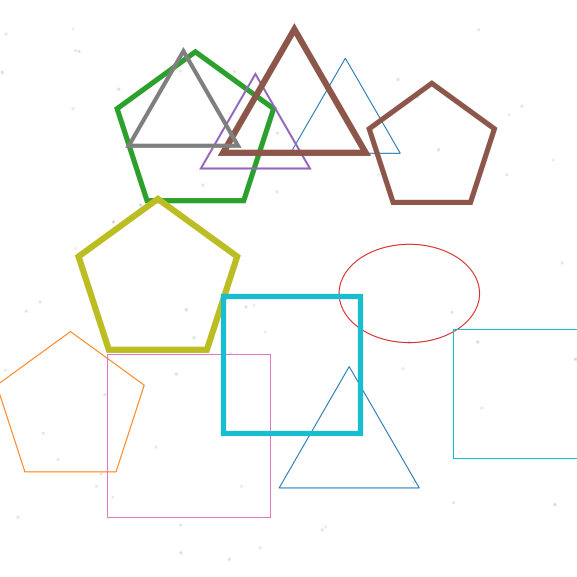[{"shape": "triangle", "thickness": 0.5, "radius": 0.55, "center": [0.598, 0.789]}, {"shape": "triangle", "thickness": 0.5, "radius": 0.7, "center": [0.605, 0.224]}, {"shape": "pentagon", "thickness": 0.5, "radius": 0.67, "center": [0.122, 0.291]}, {"shape": "pentagon", "thickness": 2.5, "radius": 0.71, "center": [0.338, 0.767]}, {"shape": "oval", "thickness": 0.5, "radius": 0.61, "center": [0.709, 0.491]}, {"shape": "triangle", "thickness": 1, "radius": 0.55, "center": [0.442, 0.762]}, {"shape": "pentagon", "thickness": 2.5, "radius": 0.57, "center": [0.748, 0.741]}, {"shape": "triangle", "thickness": 3, "radius": 0.71, "center": [0.51, 0.806]}, {"shape": "square", "thickness": 0.5, "radius": 0.71, "center": [0.326, 0.245]}, {"shape": "triangle", "thickness": 2, "radius": 0.55, "center": [0.318, 0.801]}, {"shape": "pentagon", "thickness": 3, "radius": 0.72, "center": [0.273, 0.51]}, {"shape": "square", "thickness": 0.5, "radius": 0.56, "center": [0.895, 0.317]}, {"shape": "square", "thickness": 2.5, "radius": 0.59, "center": [0.505, 0.368]}]